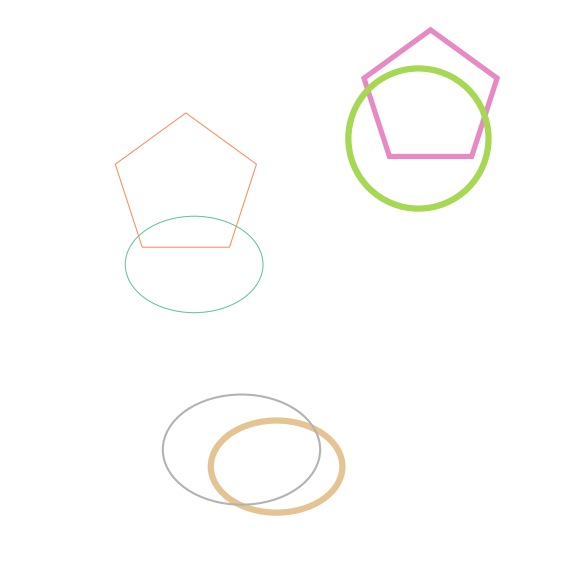[{"shape": "oval", "thickness": 0.5, "radius": 0.6, "center": [0.336, 0.541]}, {"shape": "pentagon", "thickness": 0.5, "radius": 0.64, "center": [0.322, 0.675]}, {"shape": "pentagon", "thickness": 2.5, "radius": 0.61, "center": [0.746, 0.826]}, {"shape": "circle", "thickness": 3, "radius": 0.61, "center": [0.725, 0.759]}, {"shape": "oval", "thickness": 3, "radius": 0.57, "center": [0.479, 0.191]}, {"shape": "oval", "thickness": 1, "radius": 0.68, "center": [0.418, 0.221]}]